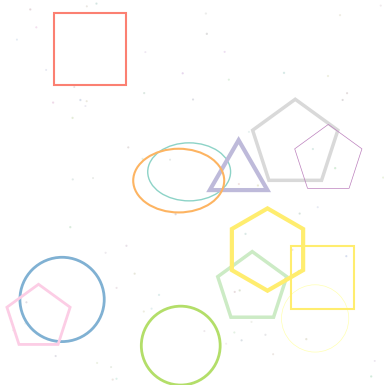[{"shape": "oval", "thickness": 1, "radius": 0.54, "center": [0.491, 0.554]}, {"shape": "circle", "thickness": 0.5, "radius": 0.44, "center": [0.819, 0.173]}, {"shape": "triangle", "thickness": 3, "radius": 0.43, "center": [0.62, 0.549]}, {"shape": "square", "thickness": 1.5, "radius": 0.47, "center": [0.234, 0.873]}, {"shape": "circle", "thickness": 2, "radius": 0.55, "center": [0.161, 0.222]}, {"shape": "oval", "thickness": 1.5, "radius": 0.59, "center": [0.464, 0.531]}, {"shape": "circle", "thickness": 2, "radius": 0.51, "center": [0.469, 0.102]}, {"shape": "pentagon", "thickness": 2, "radius": 0.43, "center": [0.1, 0.175]}, {"shape": "pentagon", "thickness": 2.5, "radius": 0.58, "center": [0.767, 0.626]}, {"shape": "pentagon", "thickness": 0.5, "radius": 0.46, "center": [0.853, 0.585]}, {"shape": "pentagon", "thickness": 2.5, "radius": 0.47, "center": [0.655, 0.252]}, {"shape": "square", "thickness": 1.5, "radius": 0.41, "center": [0.838, 0.279]}, {"shape": "hexagon", "thickness": 3, "radius": 0.53, "center": [0.695, 0.352]}]